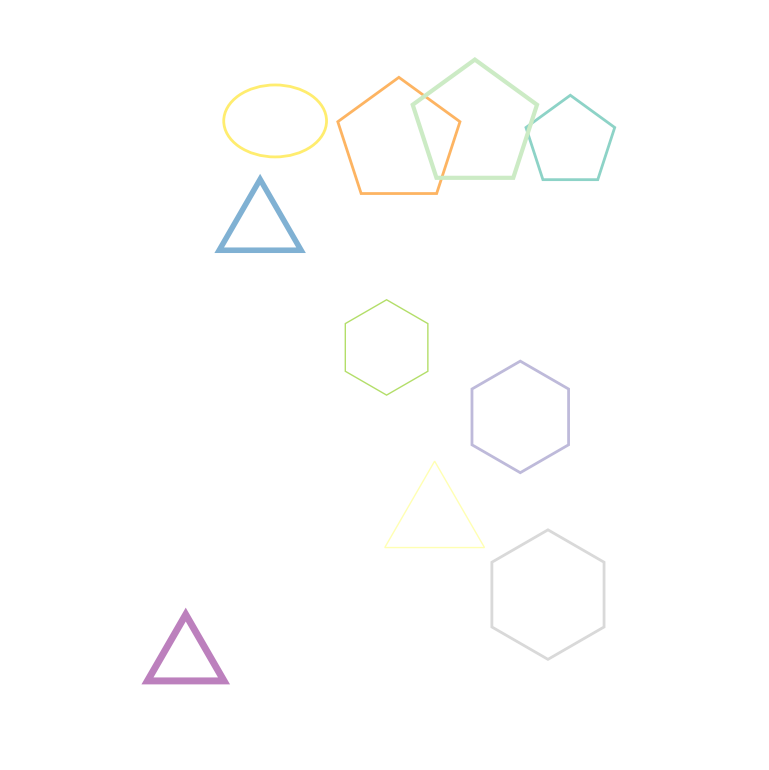[{"shape": "pentagon", "thickness": 1, "radius": 0.3, "center": [0.741, 0.816]}, {"shape": "triangle", "thickness": 0.5, "radius": 0.37, "center": [0.564, 0.326]}, {"shape": "hexagon", "thickness": 1, "radius": 0.36, "center": [0.676, 0.459]}, {"shape": "triangle", "thickness": 2, "radius": 0.31, "center": [0.338, 0.706]}, {"shape": "pentagon", "thickness": 1, "radius": 0.42, "center": [0.518, 0.816]}, {"shape": "hexagon", "thickness": 0.5, "radius": 0.31, "center": [0.502, 0.549]}, {"shape": "hexagon", "thickness": 1, "radius": 0.42, "center": [0.712, 0.228]}, {"shape": "triangle", "thickness": 2.5, "radius": 0.29, "center": [0.241, 0.144]}, {"shape": "pentagon", "thickness": 1.5, "radius": 0.42, "center": [0.617, 0.838]}, {"shape": "oval", "thickness": 1, "radius": 0.33, "center": [0.357, 0.843]}]